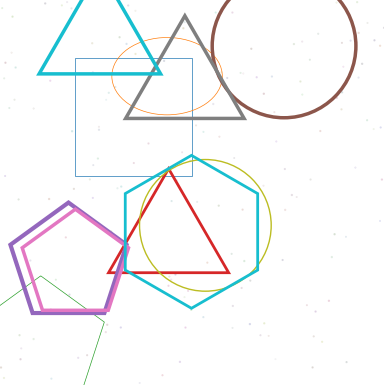[{"shape": "square", "thickness": 0.5, "radius": 0.76, "center": [0.347, 0.695]}, {"shape": "oval", "thickness": 0.5, "radius": 0.72, "center": [0.434, 0.802]}, {"shape": "pentagon", "thickness": 0.5, "radius": 0.87, "center": [0.106, 0.11]}, {"shape": "triangle", "thickness": 2, "radius": 0.9, "center": [0.438, 0.382]}, {"shape": "pentagon", "thickness": 3, "radius": 0.79, "center": [0.178, 0.315]}, {"shape": "circle", "thickness": 2.5, "radius": 0.93, "center": [0.738, 0.881]}, {"shape": "pentagon", "thickness": 2.5, "radius": 0.73, "center": [0.196, 0.311]}, {"shape": "triangle", "thickness": 2.5, "radius": 0.89, "center": [0.48, 0.781]}, {"shape": "circle", "thickness": 1, "radius": 0.85, "center": [0.533, 0.415]}, {"shape": "hexagon", "thickness": 2, "radius": 0.99, "center": [0.497, 0.398]}, {"shape": "triangle", "thickness": 2.5, "radius": 0.91, "center": [0.259, 0.899]}]